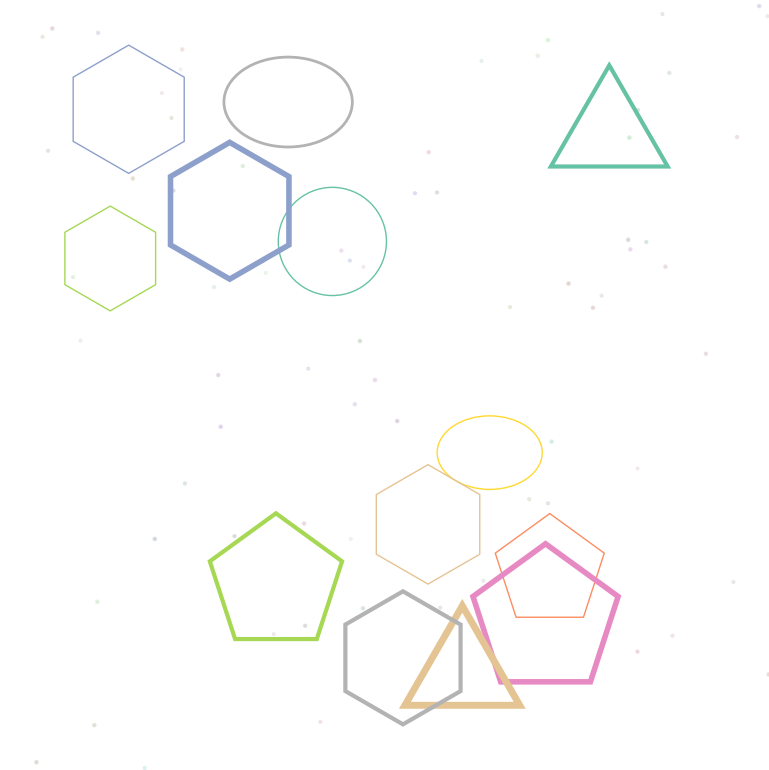[{"shape": "triangle", "thickness": 1.5, "radius": 0.44, "center": [0.791, 0.828]}, {"shape": "circle", "thickness": 0.5, "radius": 0.35, "center": [0.432, 0.686]}, {"shape": "pentagon", "thickness": 0.5, "radius": 0.37, "center": [0.714, 0.259]}, {"shape": "hexagon", "thickness": 2, "radius": 0.44, "center": [0.298, 0.726]}, {"shape": "hexagon", "thickness": 0.5, "radius": 0.42, "center": [0.167, 0.858]}, {"shape": "pentagon", "thickness": 2, "radius": 0.5, "center": [0.708, 0.195]}, {"shape": "hexagon", "thickness": 0.5, "radius": 0.34, "center": [0.143, 0.664]}, {"shape": "pentagon", "thickness": 1.5, "radius": 0.45, "center": [0.358, 0.243]}, {"shape": "oval", "thickness": 0.5, "radius": 0.34, "center": [0.636, 0.412]}, {"shape": "triangle", "thickness": 2.5, "radius": 0.43, "center": [0.6, 0.127]}, {"shape": "hexagon", "thickness": 0.5, "radius": 0.39, "center": [0.556, 0.319]}, {"shape": "oval", "thickness": 1, "radius": 0.42, "center": [0.374, 0.867]}, {"shape": "hexagon", "thickness": 1.5, "radius": 0.43, "center": [0.523, 0.146]}]